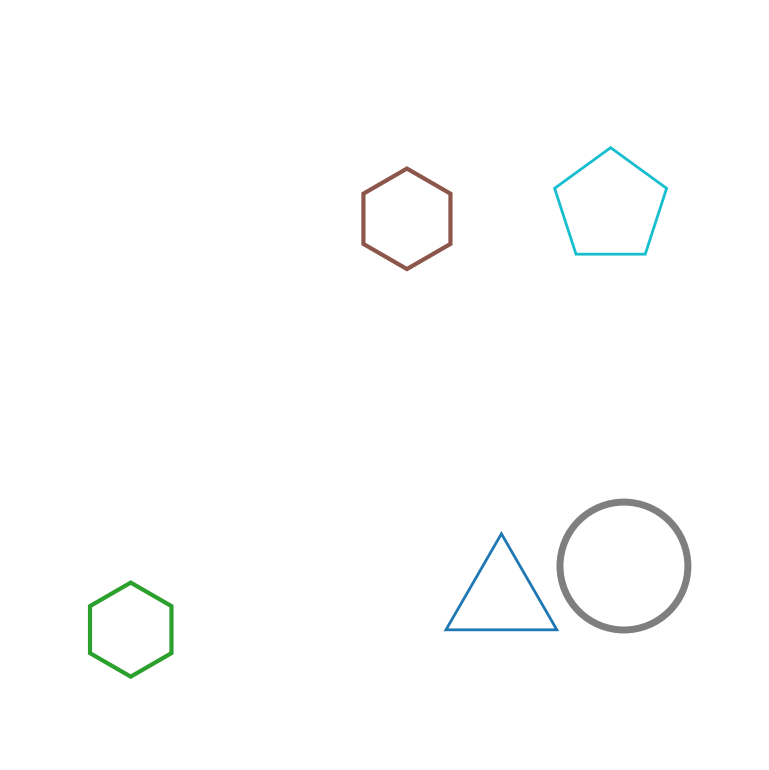[{"shape": "triangle", "thickness": 1, "radius": 0.42, "center": [0.651, 0.224]}, {"shape": "hexagon", "thickness": 1.5, "radius": 0.31, "center": [0.17, 0.182]}, {"shape": "hexagon", "thickness": 1.5, "radius": 0.33, "center": [0.528, 0.716]}, {"shape": "circle", "thickness": 2.5, "radius": 0.42, "center": [0.81, 0.265]}, {"shape": "pentagon", "thickness": 1, "radius": 0.38, "center": [0.793, 0.732]}]